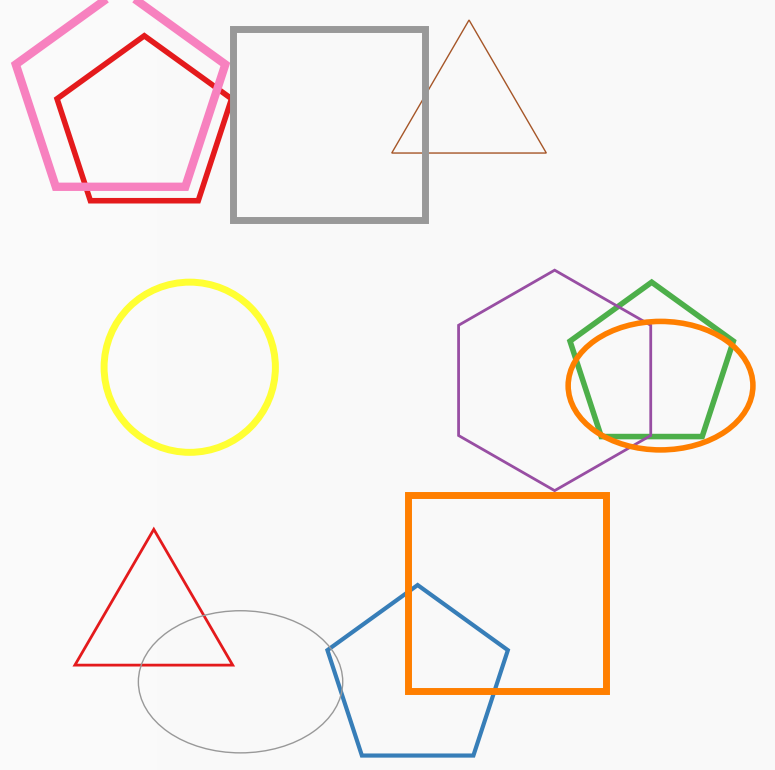[{"shape": "triangle", "thickness": 1, "radius": 0.59, "center": [0.198, 0.195]}, {"shape": "pentagon", "thickness": 2, "radius": 0.59, "center": [0.186, 0.835]}, {"shape": "pentagon", "thickness": 1.5, "radius": 0.61, "center": [0.539, 0.118]}, {"shape": "pentagon", "thickness": 2, "radius": 0.55, "center": [0.841, 0.523]}, {"shape": "hexagon", "thickness": 1, "radius": 0.72, "center": [0.716, 0.506]}, {"shape": "oval", "thickness": 2, "radius": 0.6, "center": [0.852, 0.499]}, {"shape": "square", "thickness": 2.5, "radius": 0.64, "center": [0.654, 0.23]}, {"shape": "circle", "thickness": 2.5, "radius": 0.55, "center": [0.245, 0.523]}, {"shape": "triangle", "thickness": 0.5, "radius": 0.58, "center": [0.605, 0.859]}, {"shape": "pentagon", "thickness": 3, "radius": 0.71, "center": [0.156, 0.872]}, {"shape": "oval", "thickness": 0.5, "radius": 0.66, "center": [0.31, 0.115]}, {"shape": "square", "thickness": 2.5, "radius": 0.62, "center": [0.425, 0.838]}]